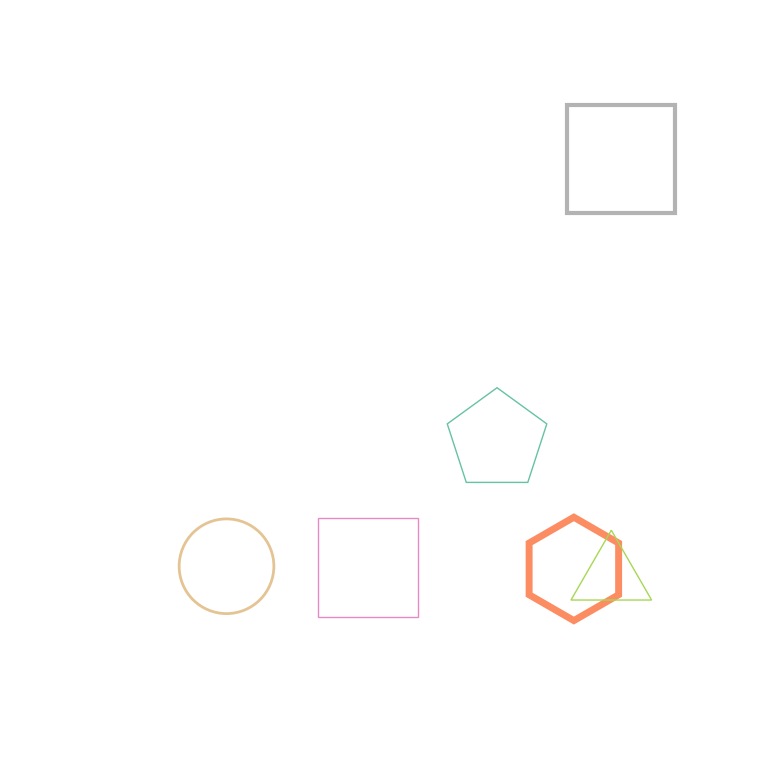[{"shape": "pentagon", "thickness": 0.5, "radius": 0.34, "center": [0.646, 0.428]}, {"shape": "hexagon", "thickness": 2.5, "radius": 0.34, "center": [0.745, 0.261]}, {"shape": "square", "thickness": 0.5, "radius": 0.32, "center": [0.478, 0.263]}, {"shape": "triangle", "thickness": 0.5, "radius": 0.3, "center": [0.794, 0.251]}, {"shape": "circle", "thickness": 1, "radius": 0.31, "center": [0.294, 0.265]}, {"shape": "square", "thickness": 1.5, "radius": 0.35, "center": [0.807, 0.793]}]